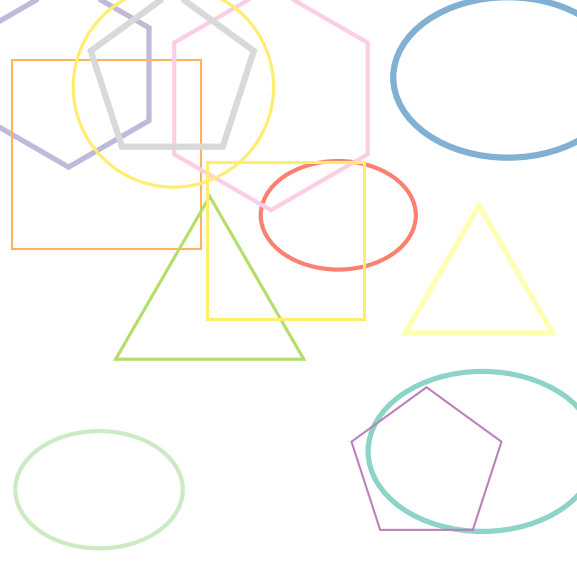[{"shape": "oval", "thickness": 2.5, "radius": 0.99, "center": [0.835, 0.217]}, {"shape": "triangle", "thickness": 2.5, "radius": 0.74, "center": [0.829, 0.496]}, {"shape": "hexagon", "thickness": 2.5, "radius": 0.8, "center": [0.119, 0.871]}, {"shape": "oval", "thickness": 2, "radius": 0.67, "center": [0.586, 0.626]}, {"shape": "oval", "thickness": 3, "radius": 0.99, "center": [0.879, 0.865]}, {"shape": "square", "thickness": 1, "radius": 0.82, "center": [0.184, 0.732]}, {"shape": "triangle", "thickness": 1.5, "radius": 0.94, "center": [0.363, 0.471]}, {"shape": "hexagon", "thickness": 2, "radius": 0.97, "center": [0.469, 0.829]}, {"shape": "pentagon", "thickness": 3, "radius": 0.74, "center": [0.298, 0.865]}, {"shape": "pentagon", "thickness": 1, "radius": 0.68, "center": [0.739, 0.192]}, {"shape": "oval", "thickness": 2, "radius": 0.73, "center": [0.172, 0.151]}, {"shape": "circle", "thickness": 1.5, "radius": 0.87, "center": [0.3, 0.849]}, {"shape": "square", "thickness": 1.5, "radius": 0.68, "center": [0.494, 0.582]}]